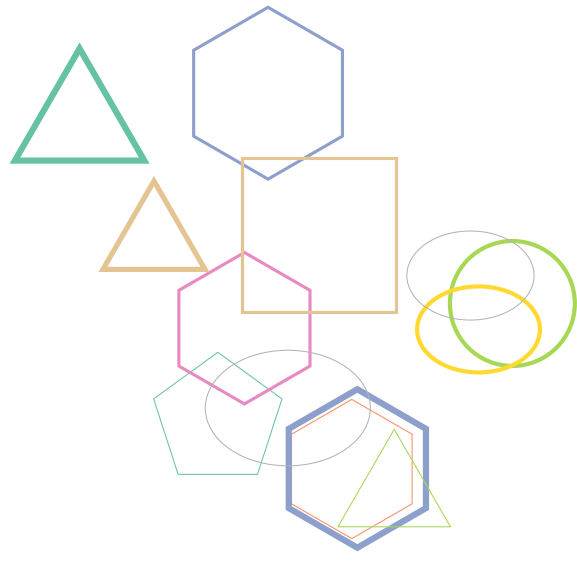[{"shape": "pentagon", "thickness": 0.5, "radius": 0.58, "center": [0.377, 0.272]}, {"shape": "triangle", "thickness": 3, "radius": 0.65, "center": [0.138, 0.786]}, {"shape": "hexagon", "thickness": 0.5, "radius": 0.6, "center": [0.609, 0.187]}, {"shape": "hexagon", "thickness": 1.5, "radius": 0.74, "center": [0.464, 0.838]}, {"shape": "hexagon", "thickness": 3, "radius": 0.69, "center": [0.619, 0.188]}, {"shape": "hexagon", "thickness": 1.5, "radius": 0.66, "center": [0.423, 0.431]}, {"shape": "circle", "thickness": 2, "radius": 0.54, "center": [0.887, 0.474]}, {"shape": "triangle", "thickness": 0.5, "radius": 0.56, "center": [0.683, 0.143]}, {"shape": "oval", "thickness": 2, "radius": 0.53, "center": [0.829, 0.429]}, {"shape": "square", "thickness": 1.5, "radius": 0.67, "center": [0.553, 0.592]}, {"shape": "triangle", "thickness": 2.5, "radius": 0.51, "center": [0.267, 0.584]}, {"shape": "oval", "thickness": 0.5, "radius": 0.71, "center": [0.498, 0.293]}, {"shape": "oval", "thickness": 0.5, "radius": 0.55, "center": [0.815, 0.522]}]